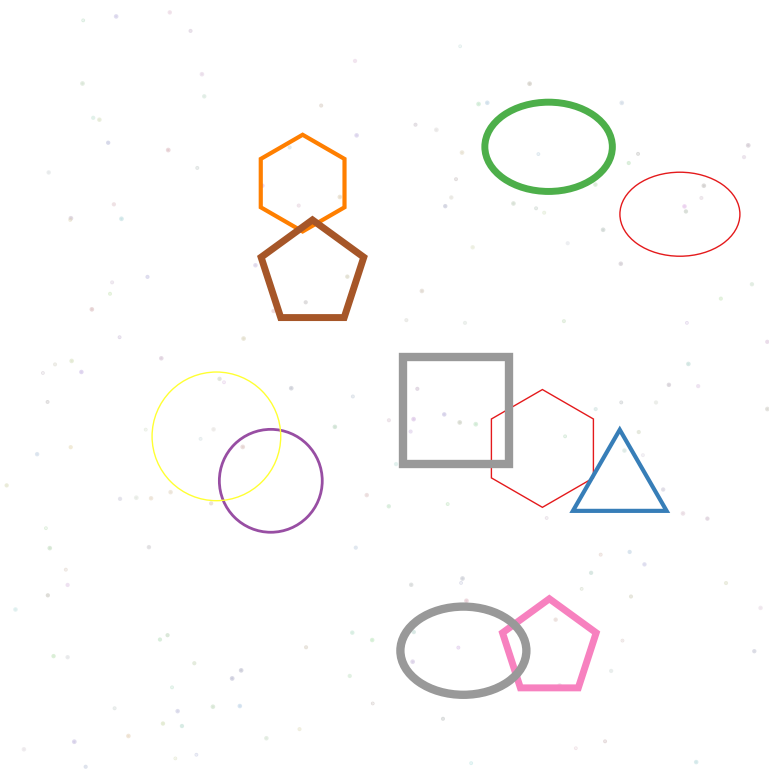[{"shape": "hexagon", "thickness": 0.5, "radius": 0.38, "center": [0.704, 0.418]}, {"shape": "oval", "thickness": 0.5, "radius": 0.39, "center": [0.883, 0.722]}, {"shape": "triangle", "thickness": 1.5, "radius": 0.35, "center": [0.805, 0.372]}, {"shape": "oval", "thickness": 2.5, "radius": 0.41, "center": [0.712, 0.809]}, {"shape": "circle", "thickness": 1, "radius": 0.33, "center": [0.352, 0.376]}, {"shape": "hexagon", "thickness": 1.5, "radius": 0.31, "center": [0.393, 0.762]}, {"shape": "circle", "thickness": 0.5, "radius": 0.42, "center": [0.281, 0.433]}, {"shape": "pentagon", "thickness": 2.5, "radius": 0.35, "center": [0.406, 0.644]}, {"shape": "pentagon", "thickness": 2.5, "radius": 0.32, "center": [0.713, 0.158]}, {"shape": "oval", "thickness": 3, "radius": 0.41, "center": [0.602, 0.155]}, {"shape": "square", "thickness": 3, "radius": 0.35, "center": [0.592, 0.467]}]